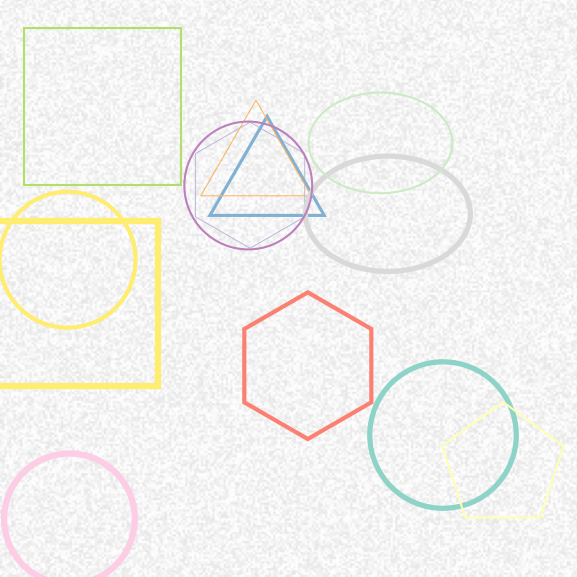[{"shape": "circle", "thickness": 2.5, "radius": 0.63, "center": [0.767, 0.246]}, {"shape": "pentagon", "thickness": 1, "radius": 0.55, "center": [0.871, 0.193]}, {"shape": "hexagon", "thickness": 0.5, "radius": 0.55, "center": [0.433, 0.678]}, {"shape": "hexagon", "thickness": 2, "radius": 0.63, "center": [0.533, 0.366]}, {"shape": "triangle", "thickness": 1.5, "radius": 0.57, "center": [0.462, 0.683]}, {"shape": "triangle", "thickness": 0.5, "radius": 0.55, "center": [0.443, 0.715]}, {"shape": "square", "thickness": 1, "radius": 0.68, "center": [0.178, 0.814]}, {"shape": "circle", "thickness": 3, "radius": 0.57, "center": [0.12, 0.101]}, {"shape": "oval", "thickness": 2.5, "radius": 0.71, "center": [0.672, 0.629]}, {"shape": "circle", "thickness": 1, "radius": 0.55, "center": [0.43, 0.678]}, {"shape": "oval", "thickness": 1, "radius": 0.62, "center": [0.659, 0.752]}, {"shape": "square", "thickness": 3, "radius": 0.71, "center": [0.131, 0.473]}, {"shape": "circle", "thickness": 2, "radius": 0.59, "center": [0.117, 0.549]}]